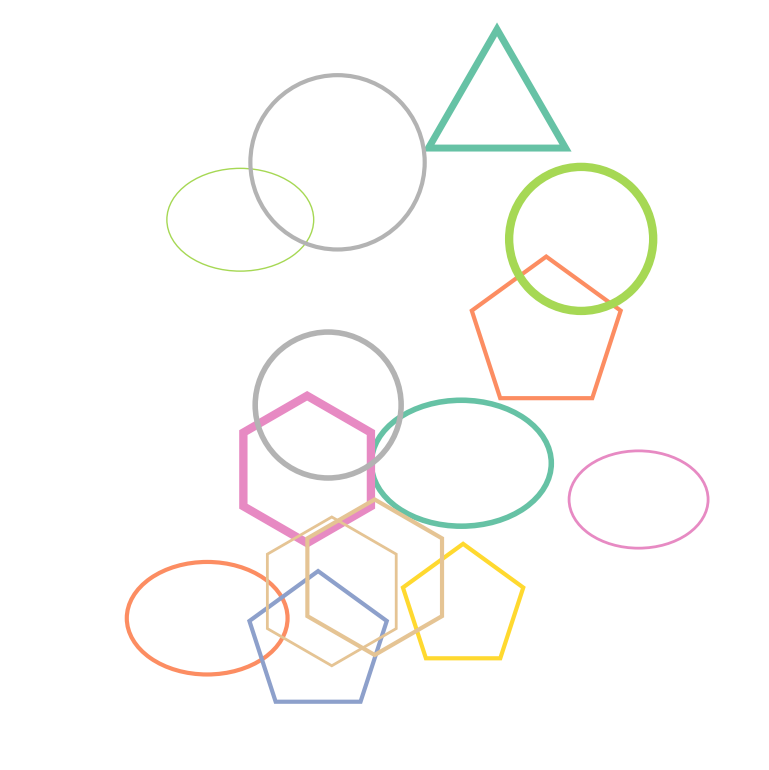[{"shape": "triangle", "thickness": 2.5, "radius": 0.51, "center": [0.645, 0.859]}, {"shape": "oval", "thickness": 2, "radius": 0.58, "center": [0.599, 0.398]}, {"shape": "oval", "thickness": 1.5, "radius": 0.52, "center": [0.269, 0.197]}, {"shape": "pentagon", "thickness": 1.5, "radius": 0.51, "center": [0.709, 0.565]}, {"shape": "pentagon", "thickness": 1.5, "radius": 0.47, "center": [0.413, 0.165]}, {"shape": "hexagon", "thickness": 3, "radius": 0.48, "center": [0.399, 0.39]}, {"shape": "oval", "thickness": 1, "radius": 0.45, "center": [0.829, 0.351]}, {"shape": "circle", "thickness": 3, "radius": 0.47, "center": [0.755, 0.69]}, {"shape": "oval", "thickness": 0.5, "radius": 0.48, "center": [0.312, 0.715]}, {"shape": "pentagon", "thickness": 1.5, "radius": 0.41, "center": [0.601, 0.212]}, {"shape": "hexagon", "thickness": 1.5, "radius": 0.5, "center": [0.487, 0.25]}, {"shape": "hexagon", "thickness": 1, "radius": 0.48, "center": [0.431, 0.232]}, {"shape": "circle", "thickness": 2, "radius": 0.47, "center": [0.426, 0.474]}, {"shape": "circle", "thickness": 1.5, "radius": 0.57, "center": [0.438, 0.789]}]